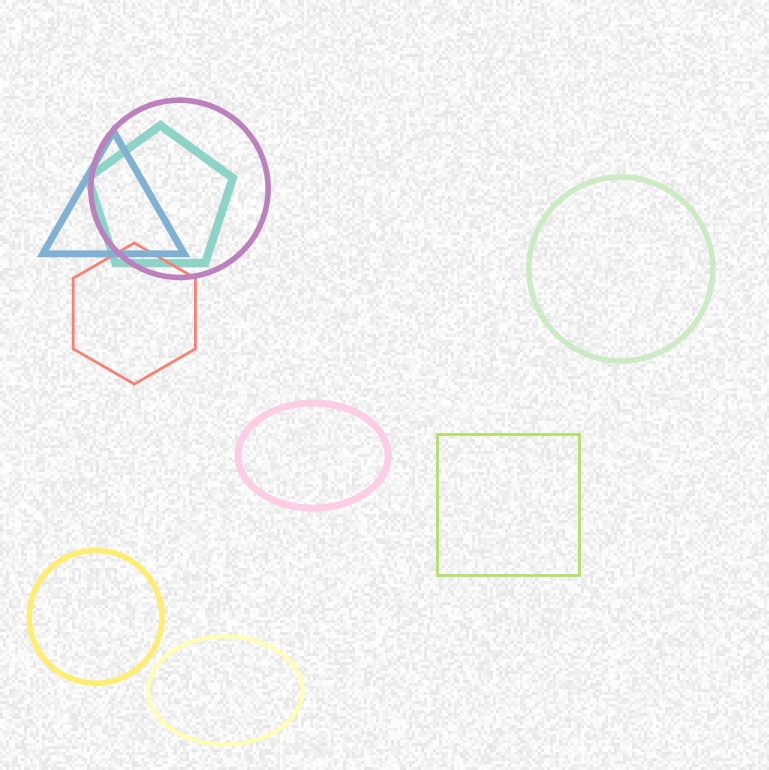[{"shape": "pentagon", "thickness": 3, "radius": 0.49, "center": [0.208, 0.738]}, {"shape": "oval", "thickness": 1.5, "radius": 0.5, "center": [0.293, 0.103]}, {"shape": "hexagon", "thickness": 1, "radius": 0.46, "center": [0.174, 0.593]}, {"shape": "triangle", "thickness": 2.5, "radius": 0.53, "center": [0.147, 0.723]}, {"shape": "square", "thickness": 1, "radius": 0.46, "center": [0.66, 0.345]}, {"shape": "oval", "thickness": 2.5, "radius": 0.49, "center": [0.407, 0.408]}, {"shape": "circle", "thickness": 2, "radius": 0.58, "center": [0.233, 0.755]}, {"shape": "circle", "thickness": 2, "radius": 0.6, "center": [0.806, 0.651]}, {"shape": "circle", "thickness": 2, "radius": 0.43, "center": [0.124, 0.199]}]